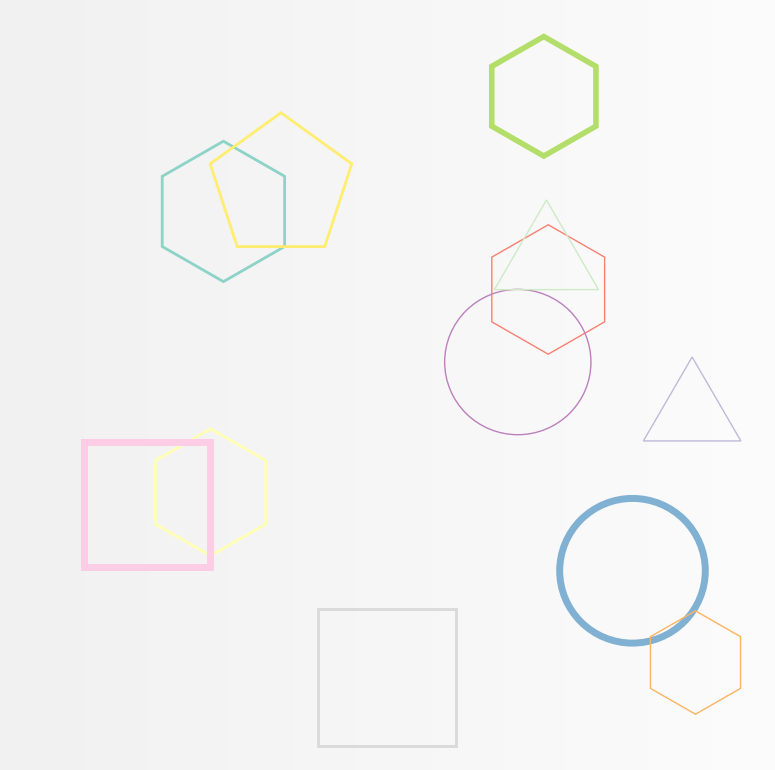[{"shape": "hexagon", "thickness": 1, "radius": 0.46, "center": [0.288, 0.725]}, {"shape": "hexagon", "thickness": 1, "radius": 0.41, "center": [0.272, 0.361]}, {"shape": "triangle", "thickness": 0.5, "radius": 0.36, "center": [0.893, 0.464]}, {"shape": "hexagon", "thickness": 0.5, "radius": 0.42, "center": [0.707, 0.624]}, {"shape": "circle", "thickness": 2.5, "radius": 0.47, "center": [0.816, 0.259]}, {"shape": "hexagon", "thickness": 0.5, "radius": 0.34, "center": [0.897, 0.14]}, {"shape": "hexagon", "thickness": 2, "radius": 0.39, "center": [0.702, 0.875]}, {"shape": "square", "thickness": 2.5, "radius": 0.41, "center": [0.189, 0.345]}, {"shape": "square", "thickness": 1, "radius": 0.45, "center": [0.499, 0.12]}, {"shape": "circle", "thickness": 0.5, "radius": 0.47, "center": [0.668, 0.53]}, {"shape": "triangle", "thickness": 0.5, "radius": 0.39, "center": [0.705, 0.663]}, {"shape": "pentagon", "thickness": 1, "radius": 0.48, "center": [0.363, 0.757]}]